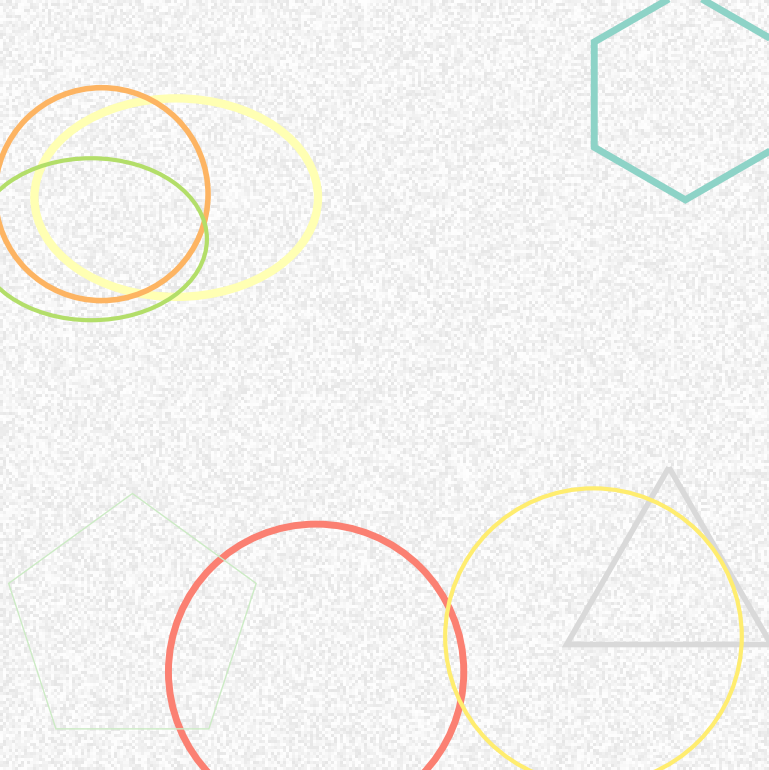[{"shape": "hexagon", "thickness": 2.5, "radius": 0.68, "center": [0.89, 0.877]}, {"shape": "oval", "thickness": 3, "radius": 0.92, "center": [0.229, 0.743]}, {"shape": "circle", "thickness": 2.5, "radius": 0.96, "center": [0.411, 0.128]}, {"shape": "circle", "thickness": 2, "radius": 0.69, "center": [0.132, 0.748]}, {"shape": "oval", "thickness": 1.5, "radius": 0.75, "center": [0.118, 0.689]}, {"shape": "triangle", "thickness": 2, "radius": 0.77, "center": [0.869, 0.24]}, {"shape": "pentagon", "thickness": 0.5, "radius": 0.84, "center": [0.172, 0.19]}, {"shape": "circle", "thickness": 1.5, "radius": 0.96, "center": [0.771, 0.173]}]